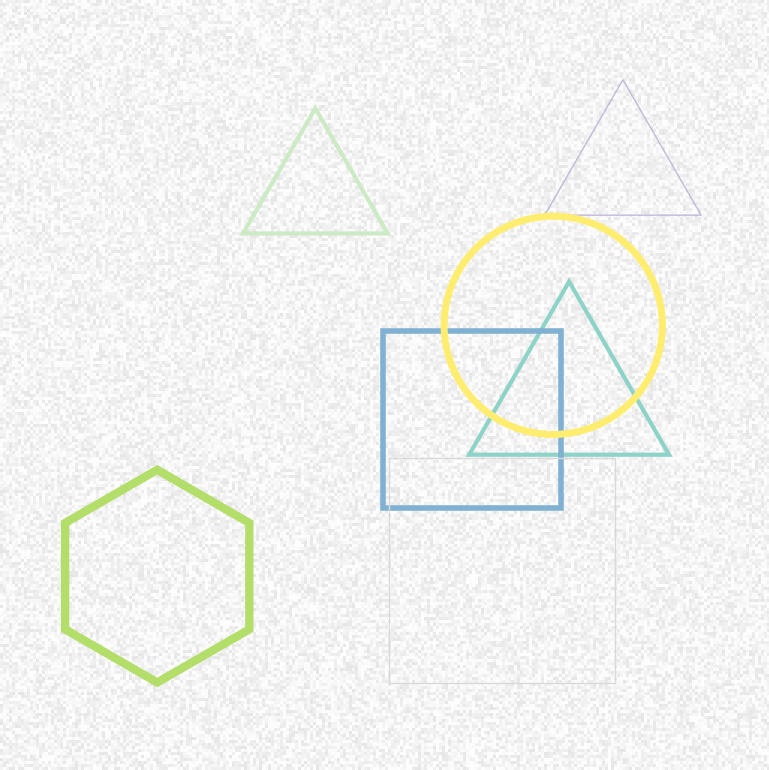[{"shape": "triangle", "thickness": 1.5, "radius": 0.75, "center": [0.739, 0.484]}, {"shape": "triangle", "thickness": 0.5, "radius": 0.59, "center": [0.809, 0.779]}, {"shape": "square", "thickness": 2, "radius": 0.58, "center": [0.613, 0.455]}, {"shape": "hexagon", "thickness": 3, "radius": 0.69, "center": [0.204, 0.252]}, {"shape": "square", "thickness": 0.5, "radius": 0.73, "center": [0.652, 0.259]}, {"shape": "triangle", "thickness": 1.5, "radius": 0.54, "center": [0.41, 0.751]}, {"shape": "circle", "thickness": 2.5, "radius": 0.71, "center": [0.719, 0.577]}]